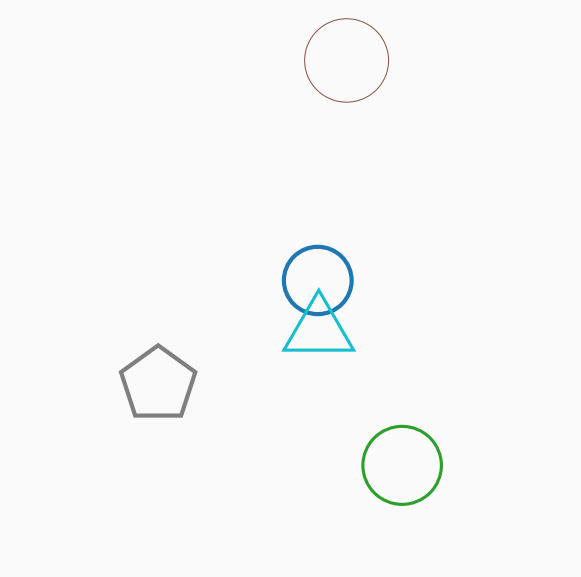[{"shape": "circle", "thickness": 2, "radius": 0.29, "center": [0.547, 0.513]}, {"shape": "circle", "thickness": 1.5, "radius": 0.34, "center": [0.692, 0.193]}, {"shape": "circle", "thickness": 0.5, "radius": 0.36, "center": [0.596, 0.894]}, {"shape": "pentagon", "thickness": 2, "radius": 0.34, "center": [0.272, 0.334]}, {"shape": "triangle", "thickness": 1.5, "radius": 0.35, "center": [0.548, 0.427]}]